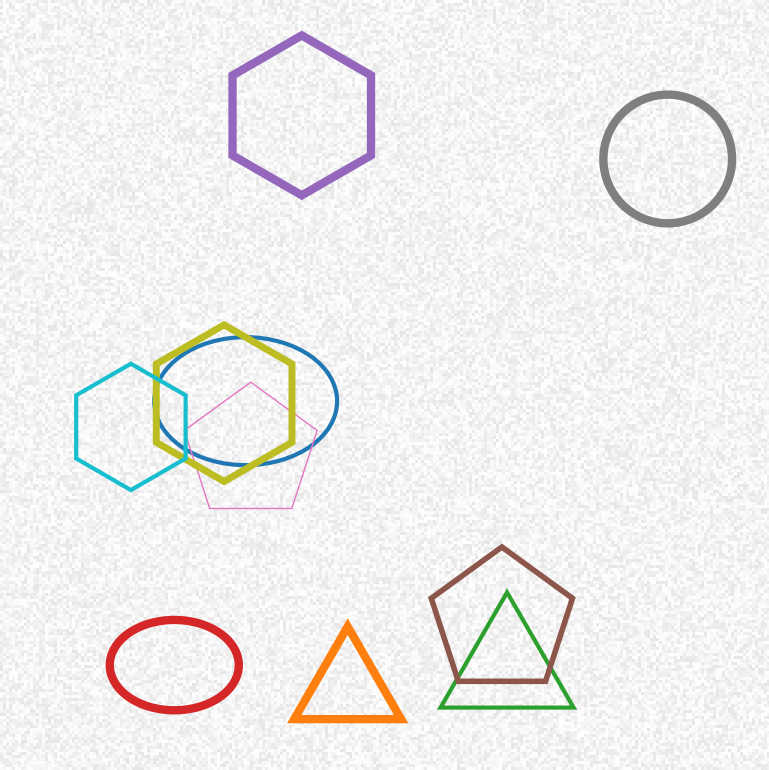[{"shape": "oval", "thickness": 1.5, "radius": 0.59, "center": [0.319, 0.479]}, {"shape": "triangle", "thickness": 3, "radius": 0.4, "center": [0.452, 0.106]}, {"shape": "triangle", "thickness": 1.5, "radius": 0.5, "center": [0.659, 0.131]}, {"shape": "oval", "thickness": 3, "radius": 0.42, "center": [0.226, 0.136]}, {"shape": "hexagon", "thickness": 3, "radius": 0.52, "center": [0.392, 0.85]}, {"shape": "pentagon", "thickness": 2, "radius": 0.48, "center": [0.652, 0.193]}, {"shape": "pentagon", "thickness": 0.5, "radius": 0.45, "center": [0.326, 0.413]}, {"shape": "circle", "thickness": 3, "radius": 0.42, "center": [0.867, 0.794]}, {"shape": "hexagon", "thickness": 2.5, "radius": 0.51, "center": [0.291, 0.476]}, {"shape": "hexagon", "thickness": 1.5, "radius": 0.41, "center": [0.17, 0.446]}]